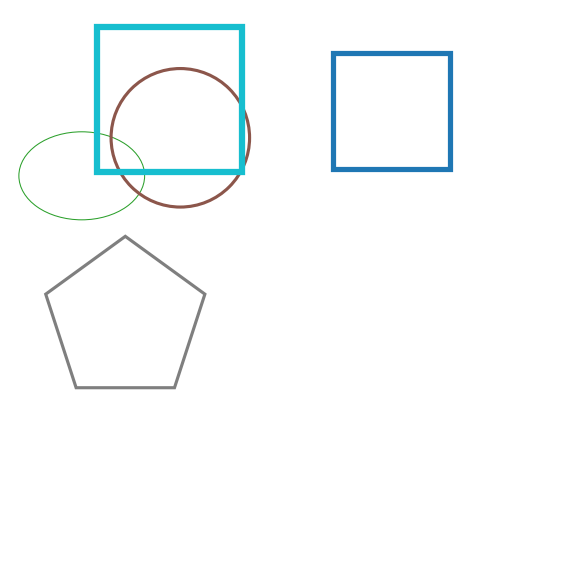[{"shape": "square", "thickness": 2.5, "radius": 0.5, "center": [0.678, 0.807]}, {"shape": "oval", "thickness": 0.5, "radius": 0.54, "center": [0.142, 0.695]}, {"shape": "circle", "thickness": 1.5, "radius": 0.6, "center": [0.312, 0.761]}, {"shape": "pentagon", "thickness": 1.5, "radius": 0.72, "center": [0.217, 0.445]}, {"shape": "square", "thickness": 3, "radius": 0.63, "center": [0.293, 0.827]}]